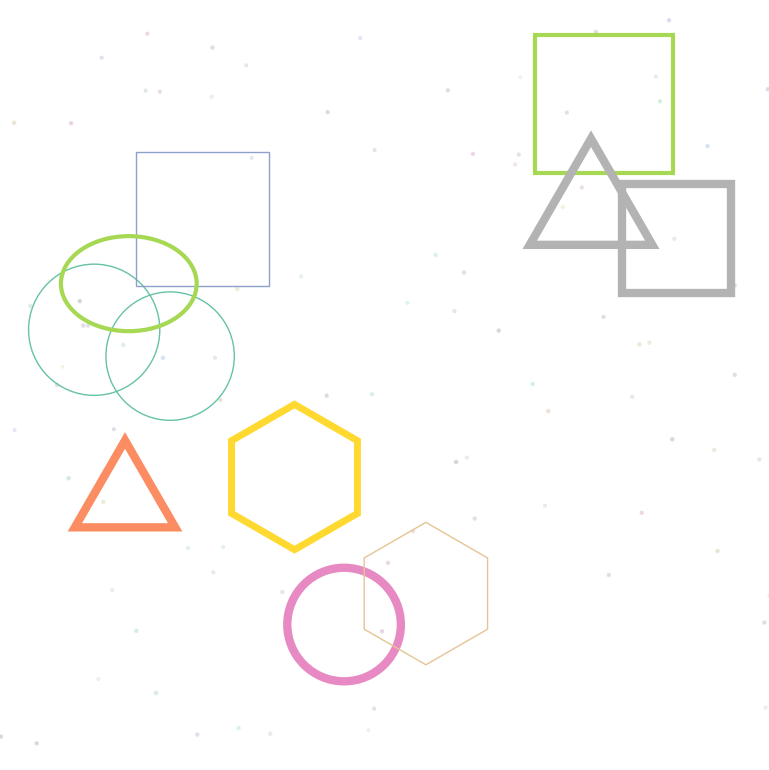[{"shape": "circle", "thickness": 0.5, "radius": 0.42, "center": [0.221, 0.538]}, {"shape": "circle", "thickness": 0.5, "radius": 0.43, "center": [0.122, 0.572]}, {"shape": "triangle", "thickness": 3, "radius": 0.38, "center": [0.162, 0.353]}, {"shape": "square", "thickness": 0.5, "radius": 0.43, "center": [0.263, 0.715]}, {"shape": "circle", "thickness": 3, "radius": 0.37, "center": [0.447, 0.189]}, {"shape": "oval", "thickness": 1.5, "radius": 0.44, "center": [0.167, 0.632]}, {"shape": "square", "thickness": 1.5, "radius": 0.45, "center": [0.785, 0.864]}, {"shape": "hexagon", "thickness": 2.5, "radius": 0.47, "center": [0.382, 0.38]}, {"shape": "hexagon", "thickness": 0.5, "radius": 0.46, "center": [0.553, 0.229]}, {"shape": "square", "thickness": 3, "radius": 0.35, "center": [0.879, 0.691]}, {"shape": "triangle", "thickness": 3, "radius": 0.46, "center": [0.768, 0.728]}]